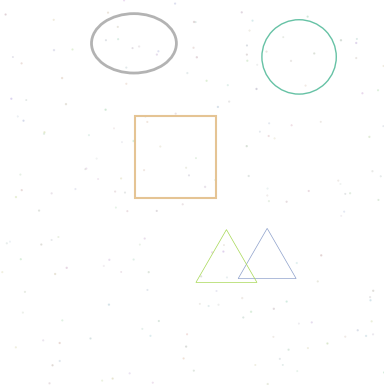[{"shape": "circle", "thickness": 1, "radius": 0.48, "center": [0.777, 0.852]}, {"shape": "triangle", "thickness": 0.5, "radius": 0.43, "center": [0.694, 0.32]}, {"shape": "triangle", "thickness": 0.5, "radius": 0.46, "center": [0.588, 0.312]}, {"shape": "square", "thickness": 1.5, "radius": 0.53, "center": [0.456, 0.593]}, {"shape": "oval", "thickness": 2, "radius": 0.55, "center": [0.348, 0.887]}]